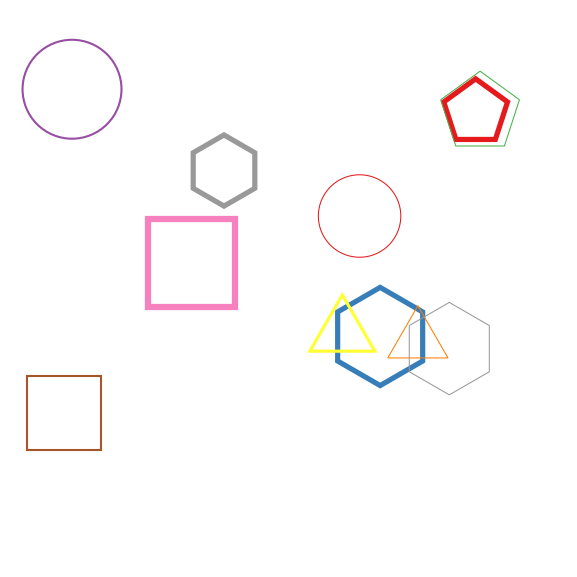[{"shape": "pentagon", "thickness": 2.5, "radius": 0.29, "center": [0.824, 0.805]}, {"shape": "circle", "thickness": 0.5, "radius": 0.36, "center": [0.623, 0.625]}, {"shape": "hexagon", "thickness": 2.5, "radius": 0.42, "center": [0.658, 0.416]}, {"shape": "pentagon", "thickness": 0.5, "radius": 0.36, "center": [0.831, 0.804]}, {"shape": "circle", "thickness": 1, "radius": 0.43, "center": [0.125, 0.845]}, {"shape": "triangle", "thickness": 0.5, "radius": 0.3, "center": [0.724, 0.409]}, {"shape": "triangle", "thickness": 1.5, "radius": 0.32, "center": [0.593, 0.424]}, {"shape": "square", "thickness": 1, "radius": 0.32, "center": [0.11, 0.284]}, {"shape": "square", "thickness": 3, "radius": 0.38, "center": [0.331, 0.544]}, {"shape": "hexagon", "thickness": 0.5, "radius": 0.4, "center": [0.778, 0.395]}, {"shape": "hexagon", "thickness": 2.5, "radius": 0.31, "center": [0.388, 0.704]}]